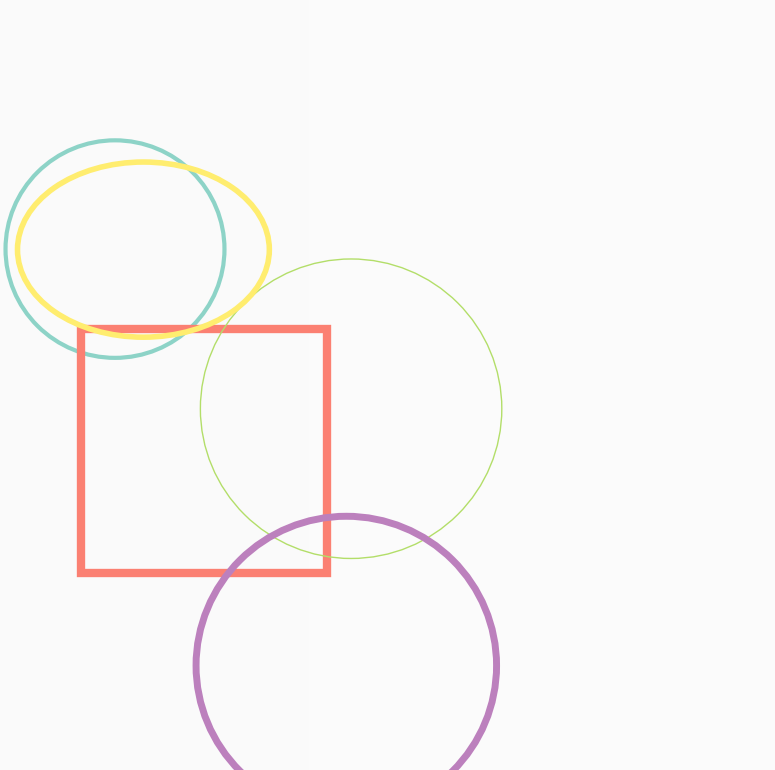[{"shape": "circle", "thickness": 1.5, "radius": 0.71, "center": [0.148, 0.677]}, {"shape": "square", "thickness": 3, "radius": 0.79, "center": [0.263, 0.414]}, {"shape": "circle", "thickness": 0.5, "radius": 0.97, "center": [0.453, 0.469]}, {"shape": "circle", "thickness": 2.5, "radius": 0.97, "center": [0.447, 0.136]}, {"shape": "oval", "thickness": 2, "radius": 0.81, "center": [0.185, 0.676]}]